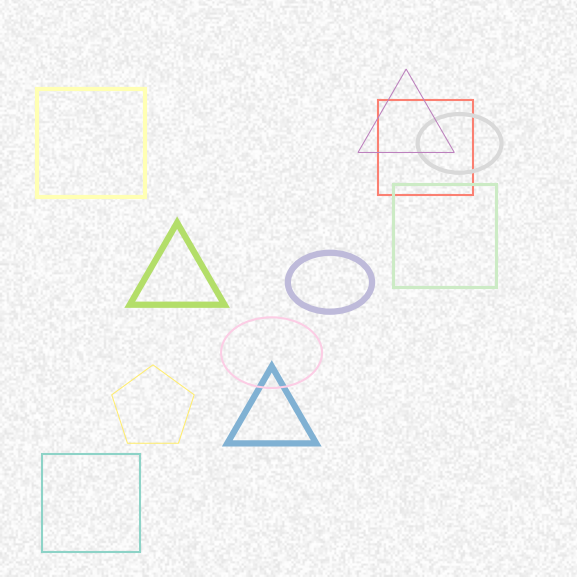[{"shape": "square", "thickness": 1, "radius": 0.42, "center": [0.157, 0.128]}, {"shape": "square", "thickness": 2, "radius": 0.46, "center": [0.158, 0.751]}, {"shape": "oval", "thickness": 3, "radius": 0.36, "center": [0.571, 0.51]}, {"shape": "square", "thickness": 1, "radius": 0.41, "center": [0.737, 0.744]}, {"shape": "triangle", "thickness": 3, "radius": 0.44, "center": [0.471, 0.276]}, {"shape": "triangle", "thickness": 3, "radius": 0.47, "center": [0.307, 0.519]}, {"shape": "oval", "thickness": 1, "radius": 0.44, "center": [0.47, 0.388]}, {"shape": "oval", "thickness": 2, "radius": 0.36, "center": [0.796, 0.751]}, {"shape": "triangle", "thickness": 0.5, "radius": 0.48, "center": [0.703, 0.783]}, {"shape": "square", "thickness": 1.5, "radius": 0.45, "center": [0.77, 0.591]}, {"shape": "pentagon", "thickness": 0.5, "radius": 0.38, "center": [0.265, 0.292]}]